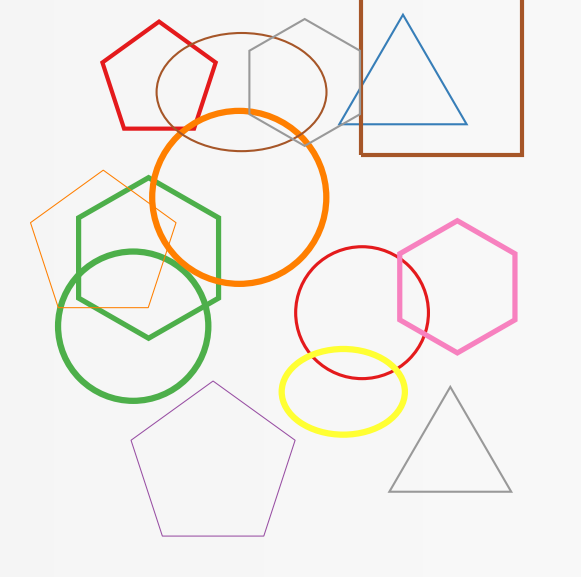[{"shape": "pentagon", "thickness": 2, "radius": 0.51, "center": [0.274, 0.859]}, {"shape": "circle", "thickness": 1.5, "radius": 0.57, "center": [0.623, 0.458]}, {"shape": "triangle", "thickness": 1, "radius": 0.63, "center": [0.693, 0.847]}, {"shape": "hexagon", "thickness": 2.5, "radius": 0.7, "center": [0.256, 0.552]}, {"shape": "circle", "thickness": 3, "radius": 0.65, "center": [0.229, 0.434]}, {"shape": "pentagon", "thickness": 0.5, "radius": 0.74, "center": [0.367, 0.191]}, {"shape": "pentagon", "thickness": 0.5, "radius": 0.66, "center": [0.178, 0.573]}, {"shape": "circle", "thickness": 3, "radius": 0.75, "center": [0.412, 0.657]}, {"shape": "oval", "thickness": 3, "radius": 0.53, "center": [0.591, 0.321]}, {"shape": "oval", "thickness": 1, "radius": 0.73, "center": [0.416, 0.84]}, {"shape": "square", "thickness": 2, "radius": 0.69, "center": [0.759, 0.868]}, {"shape": "hexagon", "thickness": 2.5, "radius": 0.57, "center": [0.787, 0.503]}, {"shape": "triangle", "thickness": 1, "radius": 0.61, "center": [0.775, 0.208]}, {"shape": "hexagon", "thickness": 1, "radius": 0.55, "center": [0.524, 0.856]}]